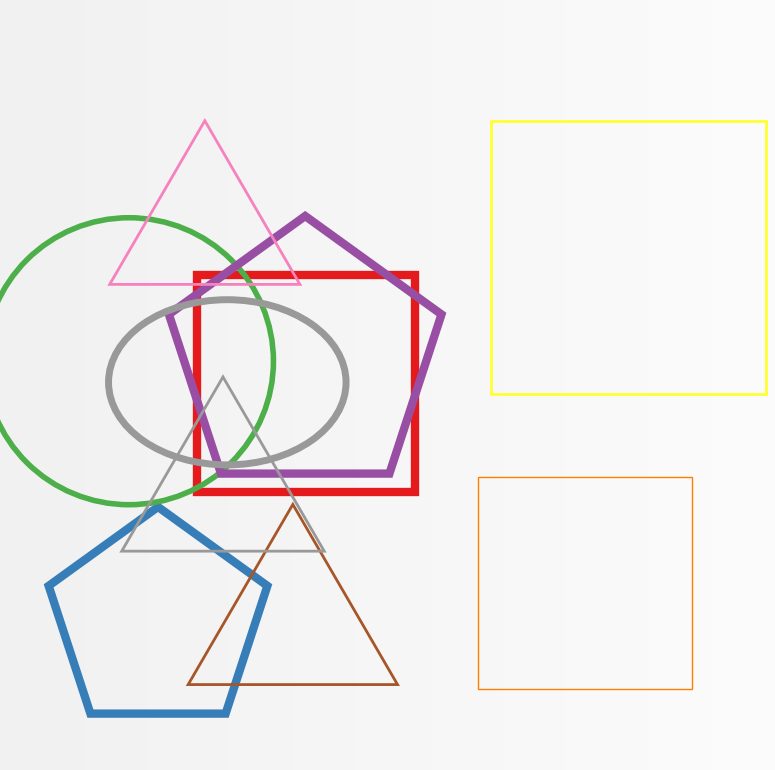[{"shape": "square", "thickness": 3, "radius": 0.7, "center": [0.395, 0.502]}, {"shape": "pentagon", "thickness": 3, "radius": 0.74, "center": [0.204, 0.193]}, {"shape": "circle", "thickness": 2, "radius": 0.93, "center": [0.166, 0.531]}, {"shape": "pentagon", "thickness": 3, "radius": 0.92, "center": [0.394, 0.535]}, {"shape": "square", "thickness": 0.5, "radius": 0.69, "center": [0.755, 0.243]}, {"shape": "square", "thickness": 1, "radius": 0.89, "center": [0.811, 0.666]}, {"shape": "triangle", "thickness": 1, "radius": 0.78, "center": [0.378, 0.189]}, {"shape": "triangle", "thickness": 1, "radius": 0.71, "center": [0.264, 0.702]}, {"shape": "oval", "thickness": 2.5, "radius": 0.77, "center": [0.293, 0.504]}, {"shape": "triangle", "thickness": 1, "radius": 0.75, "center": [0.288, 0.36]}]